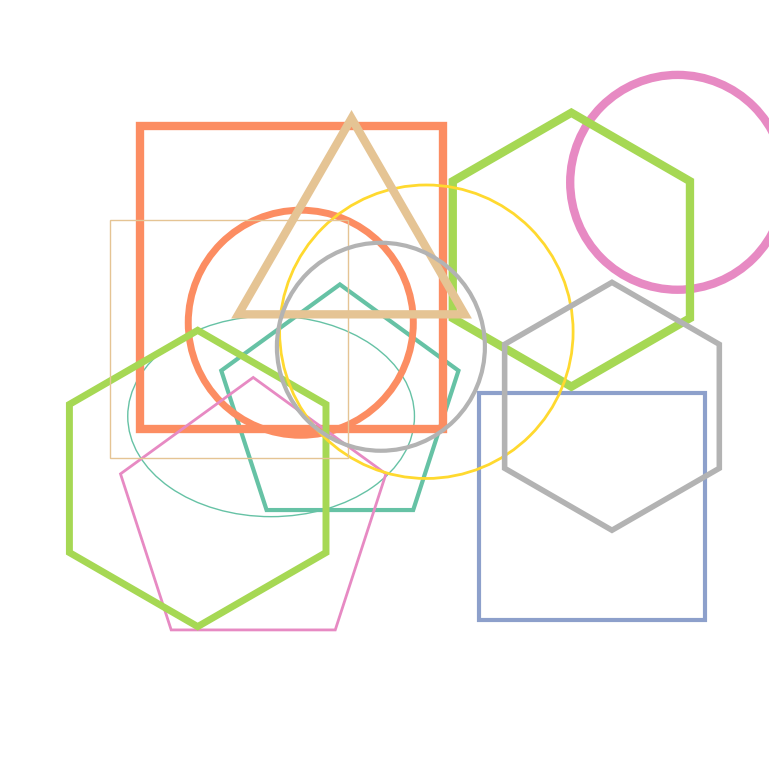[{"shape": "pentagon", "thickness": 1.5, "radius": 0.81, "center": [0.441, 0.469]}, {"shape": "oval", "thickness": 0.5, "radius": 0.93, "center": [0.352, 0.459]}, {"shape": "square", "thickness": 3, "radius": 0.98, "center": [0.378, 0.64]}, {"shape": "circle", "thickness": 2.5, "radius": 0.73, "center": [0.391, 0.581]}, {"shape": "square", "thickness": 1.5, "radius": 0.74, "center": [0.769, 0.342]}, {"shape": "pentagon", "thickness": 1, "radius": 0.91, "center": [0.329, 0.329]}, {"shape": "circle", "thickness": 3, "radius": 0.7, "center": [0.88, 0.763]}, {"shape": "hexagon", "thickness": 2.5, "radius": 0.96, "center": [0.257, 0.379]}, {"shape": "hexagon", "thickness": 3, "radius": 0.89, "center": [0.742, 0.676]}, {"shape": "circle", "thickness": 1, "radius": 0.95, "center": [0.554, 0.569]}, {"shape": "triangle", "thickness": 3, "radius": 0.85, "center": [0.457, 0.677]}, {"shape": "square", "thickness": 0.5, "radius": 0.77, "center": [0.298, 0.56]}, {"shape": "hexagon", "thickness": 2, "radius": 0.8, "center": [0.795, 0.472]}, {"shape": "circle", "thickness": 1.5, "radius": 0.68, "center": [0.495, 0.55]}]